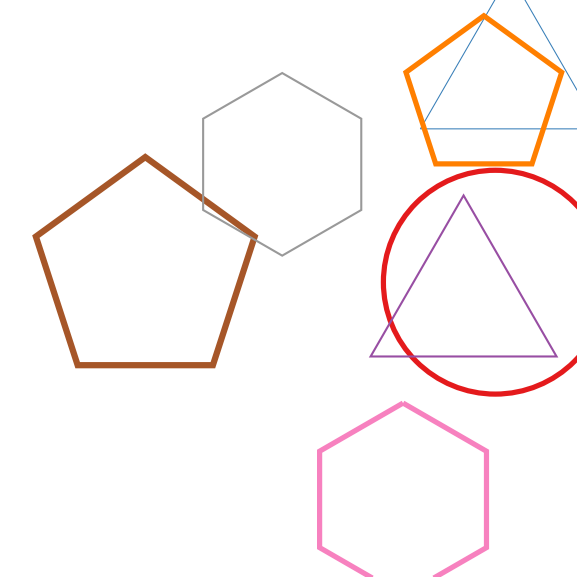[{"shape": "circle", "thickness": 2.5, "radius": 0.97, "center": [0.858, 0.511]}, {"shape": "triangle", "thickness": 0.5, "radius": 0.89, "center": [0.883, 0.865]}, {"shape": "triangle", "thickness": 1, "radius": 0.93, "center": [0.803, 0.475]}, {"shape": "pentagon", "thickness": 2.5, "radius": 0.71, "center": [0.838, 0.83]}, {"shape": "pentagon", "thickness": 3, "radius": 1.0, "center": [0.252, 0.528]}, {"shape": "hexagon", "thickness": 2.5, "radius": 0.83, "center": [0.698, 0.134]}, {"shape": "hexagon", "thickness": 1, "radius": 0.79, "center": [0.489, 0.715]}]